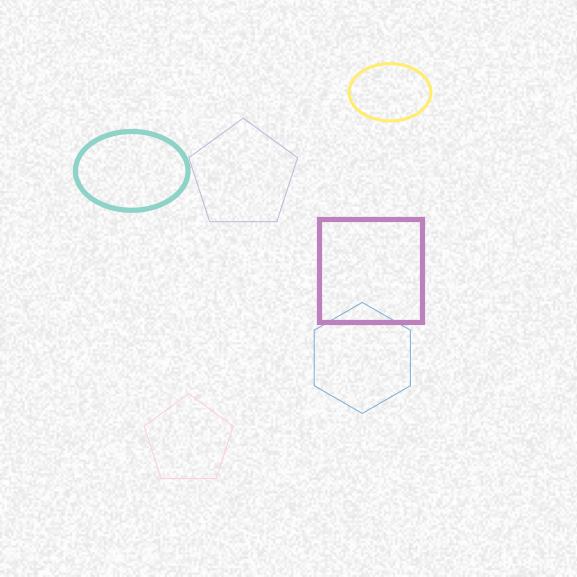[{"shape": "oval", "thickness": 2.5, "radius": 0.49, "center": [0.228, 0.703]}, {"shape": "pentagon", "thickness": 0.5, "radius": 0.5, "center": [0.421, 0.695]}, {"shape": "hexagon", "thickness": 0.5, "radius": 0.48, "center": [0.627, 0.379]}, {"shape": "pentagon", "thickness": 0.5, "radius": 0.41, "center": [0.327, 0.236]}, {"shape": "square", "thickness": 2.5, "radius": 0.44, "center": [0.642, 0.531]}, {"shape": "oval", "thickness": 1.5, "radius": 0.35, "center": [0.675, 0.839]}]